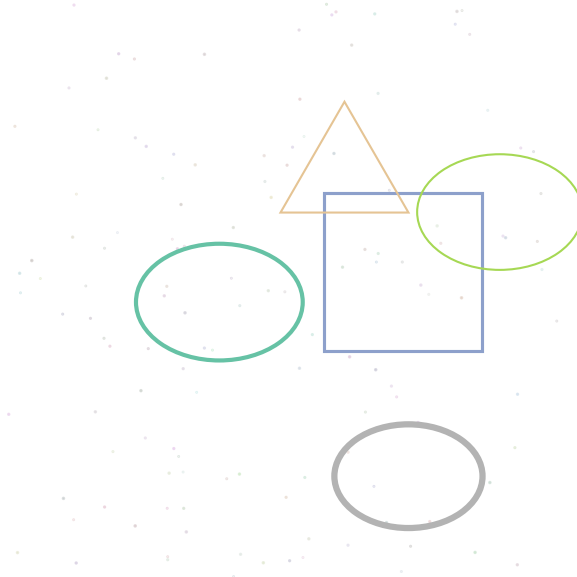[{"shape": "oval", "thickness": 2, "radius": 0.72, "center": [0.38, 0.476]}, {"shape": "square", "thickness": 1.5, "radius": 0.68, "center": [0.698, 0.529]}, {"shape": "oval", "thickness": 1, "radius": 0.72, "center": [0.865, 0.632]}, {"shape": "triangle", "thickness": 1, "radius": 0.64, "center": [0.597, 0.695]}, {"shape": "oval", "thickness": 3, "radius": 0.64, "center": [0.707, 0.175]}]